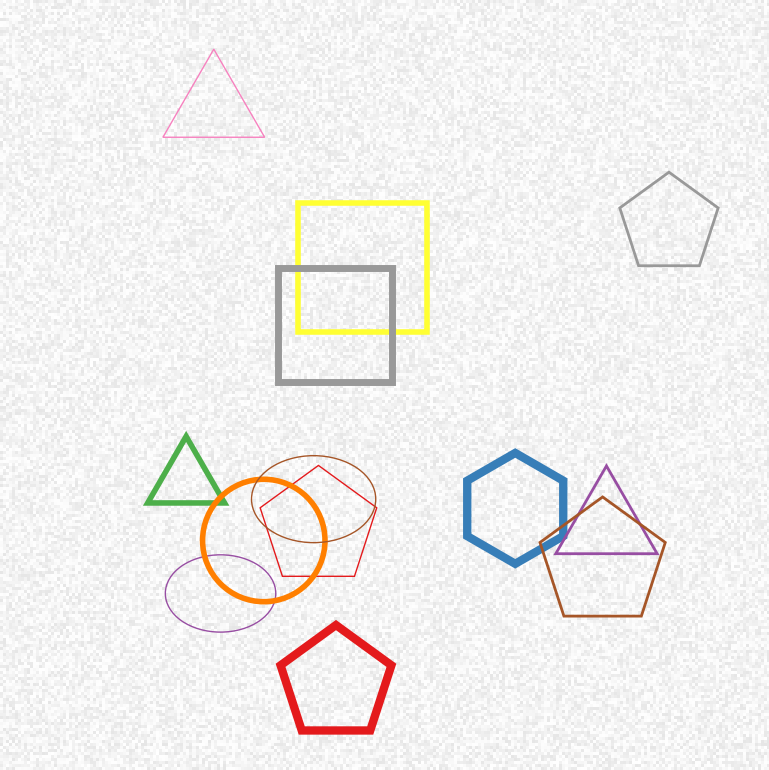[{"shape": "pentagon", "thickness": 0.5, "radius": 0.4, "center": [0.414, 0.316]}, {"shape": "pentagon", "thickness": 3, "radius": 0.38, "center": [0.436, 0.113]}, {"shape": "hexagon", "thickness": 3, "radius": 0.36, "center": [0.669, 0.34]}, {"shape": "triangle", "thickness": 2, "radius": 0.29, "center": [0.242, 0.376]}, {"shape": "triangle", "thickness": 1, "radius": 0.38, "center": [0.788, 0.319]}, {"shape": "oval", "thickness": 0.5, "radius": 0.36, "center": [0.286, 0.229]}, {"shape": "circle", "thickness": 2, "radius": 0.4, "center": [0.343, 0.298]}, {"shape": "square", "thickness": 2, "radius": 0.42, "center": [0.471, 0.653]}, {"shape": "pentagon", "thickness": 1, "radius": 0.43, "center": [0.783, 0.269]}, {"shape": "oval", "thickness": 0.5, "radius": 0.4, "center": [0.407, 0.352]}, {"shape": "triangle", "thickness": 0.5, "radius": 0.38, "center": [0.278, 0.86]}, {"shape": "square", "thickness": 2.5, "radius": 0.37, "center": [0.435, 0.578]}, {"shape": "pentagon", "thickness": 1, "radius": 0.34, "center": [0.869, 0.709]}]